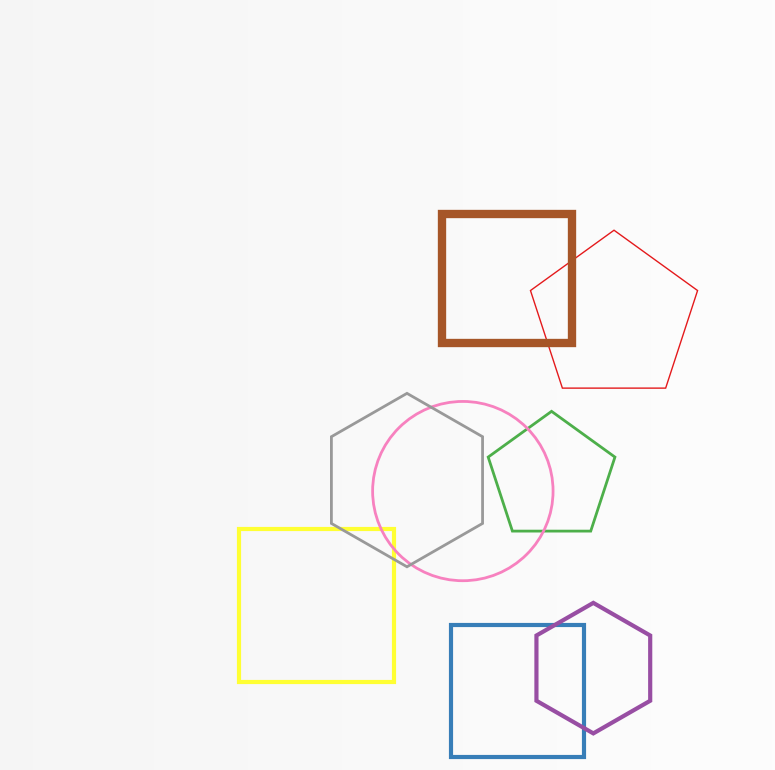[{"shape": "pentagon", "thickness": 0.5, "radius": 0.57, "center": [0.792, 0.588]}, {"shape": "square", "thickness": 1.5, "radius": 0.43, "center": [0.668, 0.103]}, {"shape": "pentagon", "thickness": 1, "radius": 0.43, "center": [0.712, 0.38]}, {"shape": "hexagon", "thickness": 1.5, "radius": 0.42, "center": [0.766, 0.132]}, {"shape": "square", "thickness": 1.5, "radius": 0.5, "center": [0.408, 0.214]}, {"shape": "square", "thickness": 3, "radius": 0.42, "center": [0.654, 0.638]}, {"shape": "circle", "thickness": 1, "radius": 0.58, "center": [0.597, 0.362]}, {"shape": "hexagon", "thickness": 1, "radius": 0.56, "center": [0.525, 0.377]}]